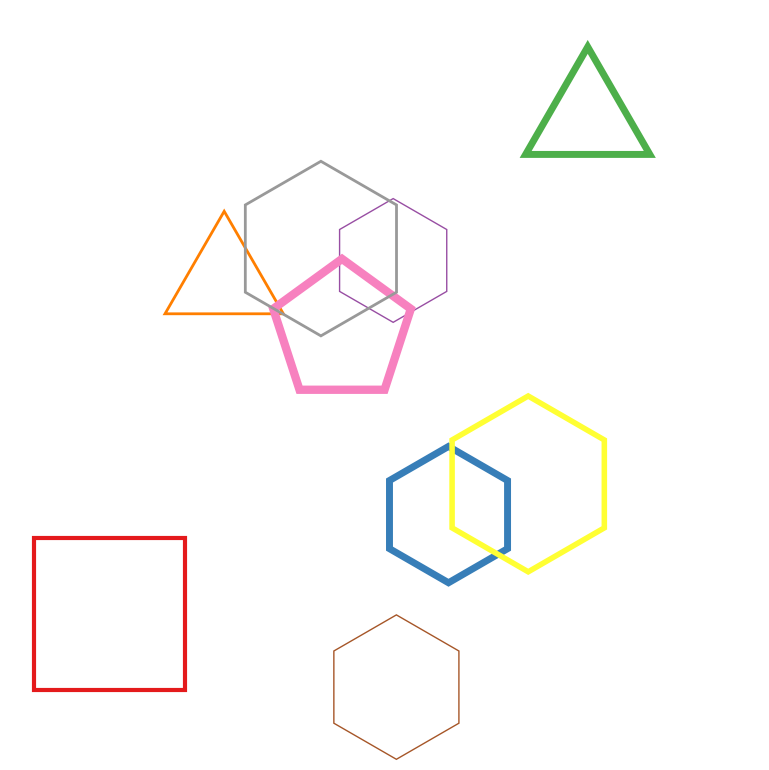[{"shape": "square", "thickness": 1.5, "radius": 0.49, "center": [0.142, 0.203]}, {"shape": "hexagon", "thickness": 2.5, "radius": 0.44, "center": [0.582, 0.332]}, {"shape": "triangle", "thickness": 2.5, "radius": 0.47, "center": [0.763, 0.846]}, {"shape": "hexagon", "thickness": 0.5, "radius": 0.4, "center": [0.511, 0.662]}, {"shape": "triangle", "thickness": 1, "radius": 0.44, "center": [0.291, 0.637]}, {"shape": "hexagon", "thickness": 2, "radius": 0.57, "center": [0.686, 0.372]}, {"shape": "hexagon", "thickness": 0.5, "radius": 0.47, "center": [0.515, 0.108]}, {"shape": "pentagon", "thickness": 3, "radius": 0.47, "center": [0.444, 0.57]}, {"shape": "hexagon", "thickness": 1, "radius": 0.57, "center": [0.417, 0.677]}]